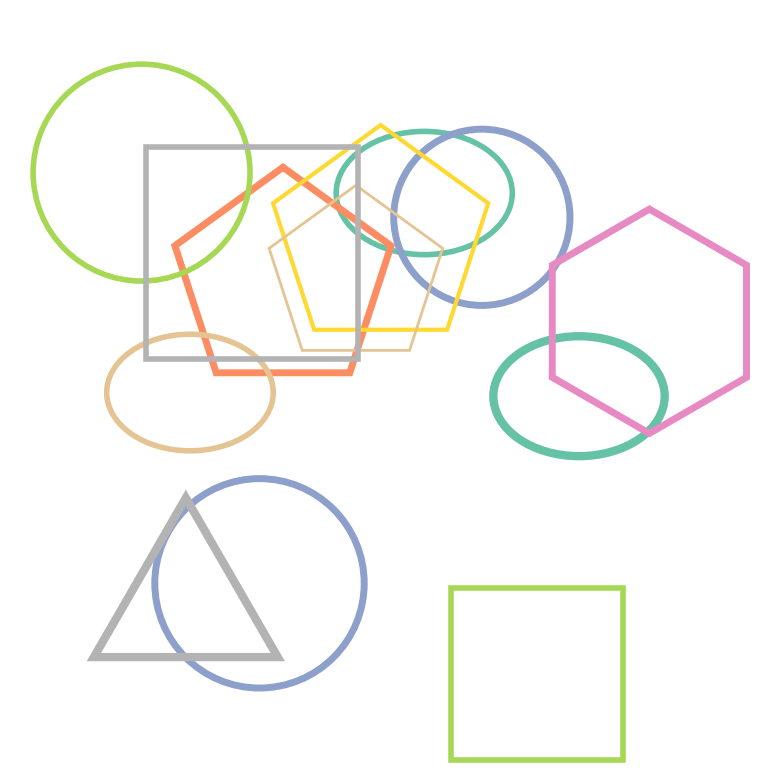[{"shape": "oval", "thickness": 2, "radius": 0.57, "center": [0.551, 0.749]}, {"shape": "oval", "thickness": 3, "radius": 0.56, "center": [0.752, 0.485]}, {"shape": "pentagon", "thickness": 2.5, "radius": 0.74, "center": [0.368, 0.635]}, {"shape": "circle", "thickness": 2.5, "radius": 0.57, "center": [0.626, 0.718]}, {"shape": "circle", "thickness": 2.5, "radius": 0.68, "center": [0.337, 0.242]}, {"shape": "hexagon", "thickness": 2.5, "radius": 0.73, "center": [0.843, 0.583]}, {"shape": "circle", "thickness": 2, "radius": 0.7, "center": [0.184, 0.776]}, {"shape": "square", "thickness": 2, "radius": 0.56, "center": [0.697, 0.124]}, {"shape": "pentagon", "thickness": 1.5, "radius": 0.73, "center": [0.494, 0.691]}, {"shape": "pentagon", "thickness": 1, "radius": 0.59, "center": [0.462, 0.641]}, {"shape": "oval", "thickness": 2, "radius": 0.54, "center": [0.247, 0.49]}, {"shape": "square", "thickness": 2, "radius": 0.69, "center": [0.327, 0.671]}, {"shape": "triangle", "thickness": 3, "radius": 0.69, "center": [0.241, 0.216]}]